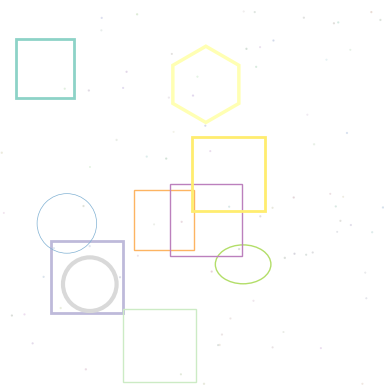[{"shape": "square", "thickness": 2, "radius": 0.38, "center": [0.118, 0.822]}, {"shape": "hexagon", "thickness": 2.5, "radius": 0.49, "center": [0.535, 0.781]}, {"shape": "square", "thickness": 2, "radius": 0.46, "center": [0.226, 0.281]}, {"shape": "circle", "thickness": 0.5, "radius": 0.39, "center": [0.174, 0.42]}, {"shape": "square", "thickness": 1, "radius": 0.39, "center": [0.425, 0.429]}, {"shape": "oval", "thickness": 1, "radius": 0.36, "center": [0.631, 0.313]}, {"shape": "circle", "thickness": 3, "radius": 0.35, "center": [0.233, 0.262]}, {"shape": "square", "thickness": 1, "radius": 0.47, "center": [0.535, 0.429]}, {"shape": "square", "thickness": 1, "radius": 0.47, "center": [0.414, 0.104]}, {"shape": "square", "thickness": 2, "radius": 0.48, "center": [0.594, 0.549]}]